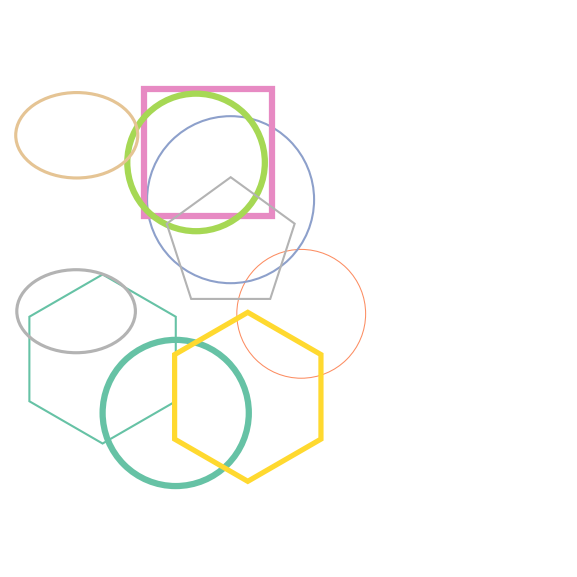[{"shape": "circle", "thickness": 3, "radius": 0.63, "center": [0.304, 0.284]}, {"shape": "hexagon", "thickness": 1, "radius": 0.73, "center": [0.178, 0.377]}, {"shape": "circle", "thickness": 0.5, "radius": 0.56, "center": [0.522, 0.456]}, {"shape": "circle", "thickness": 1, "radius": 0.72, "center": [0.399, 0.653]}, {"shape": "square", "thickness": 3, "radius": 0.55, "center": [0.36, 0.735]}, {"shape": "circle", "thickness": 3, "radius": 0.6, "center": [0.34, 0.718]}, {"shape": "hexagon", "thickness": 2.5, "radius": 0.73, "center": [0.429, 0.312]}, {"shape": "oval", "thickness": 1.5, "radius": 0.53, "center": [0.133, 0.765]}, {"shape": "pentagon", "thickness": 1, "radius": 0.58, "center": [0.399, 0.576]}, {"shape": "oval", "thickness": 1.5, "radius": 0.51, "center": [0.132, 0.46]}]